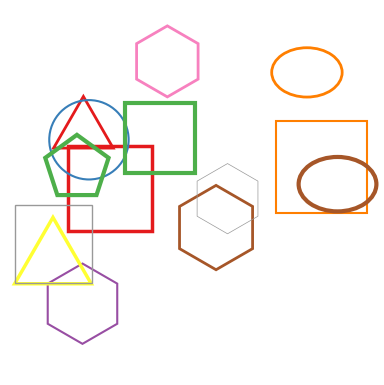[{"shape": "square", "thickness": 2.5, "radius": 0.55, "center": [0.286, 0.511]}, {"shape": "triangle", "thickness": 2, "radius": 0.45, "center": [0.217, 0.66]}, {"shape": "circle", "thickness": 1.5, "radius": 0.52, "center": [0.231, 0.637]}, {"shape": "square", "thickness": 3, "radius": 0.46, "center": [0.416, 0.641]}, {"shape": "pentagon", "thickness": 3, "radius": 0.43, "center": [0.2, 0.563]}, {"shape": "hexagon", "thickness": 1.5, "radius": 0.52, "center": [0.214, 0.211]}, {"shape": "oval", "thickness": 2, "radius": 0.46, "center": [0.797, 0.812]}, {"shape": "square", "thickness": 1.5, "radius": 0.59, "center": [0.835, 0.566]}, {"shape": "triangle", "thickness": 2.5, "radius": 0.57, "center": [0.138, 0.32]}, {"shape": "oval", "thickness": 3, "radius": 0.51, "center": [0.877, 0.522]}, {"shape": "hexagon", "thickness": 2, "radius": 0.55, "center": [0.561, 0.409]}, {"shape": "hexagon", "thickness": 2, "radius": 0.46, "center": [0.435, 0.841]}, {"shape": "square", "thickness": 1, "radius": 0.5, "center": [0.139, 0.366]}, {"shape": "hexagon", "thickness": 0.5, "radius": 0.46, "center": [0.591, 0.484]}]